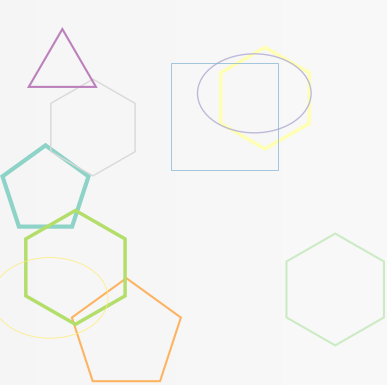[{"shape": "pentagon", "thickness": 3, "radius": 0.58, "center": [0.117, 0.506]}, {"shape": "hexagon", "thickness": 2.5, "radius": 0.66, "center": [0.684, 0.745]}, {"shape": "oval", "thickness": 1, "radius": 0.73, "center": [0.656, 0.758]}, {"shape": "square", "thickness": 0.5, "radius": 0.69, "center": [0.579, 0.698]}, {"shape": "pentagon", "thickness": 1.5, "radius": 0.74, "center": [0.326, 0.13]}, {"shape": "hexagon", "thickness": 2.5, "radius": 0.74, "center": [0.195, 0.305]}, {"shape": "hexagon", "thickness": 1, "radius": 0.63, "center": [0.24, 0.669]}, {"shape": "triangle", "thickness": 1.5, "radius": 0.5, "center": [0.161, 0.824]}, {"shape": "hexagon", "thickness": 1.5, "radius": 0.73, "center": [0.865, 0.248]}, {"shape": "oval", "thickness": 0.5, "radius": 0.75, "center": [0.129, 0.226]}]